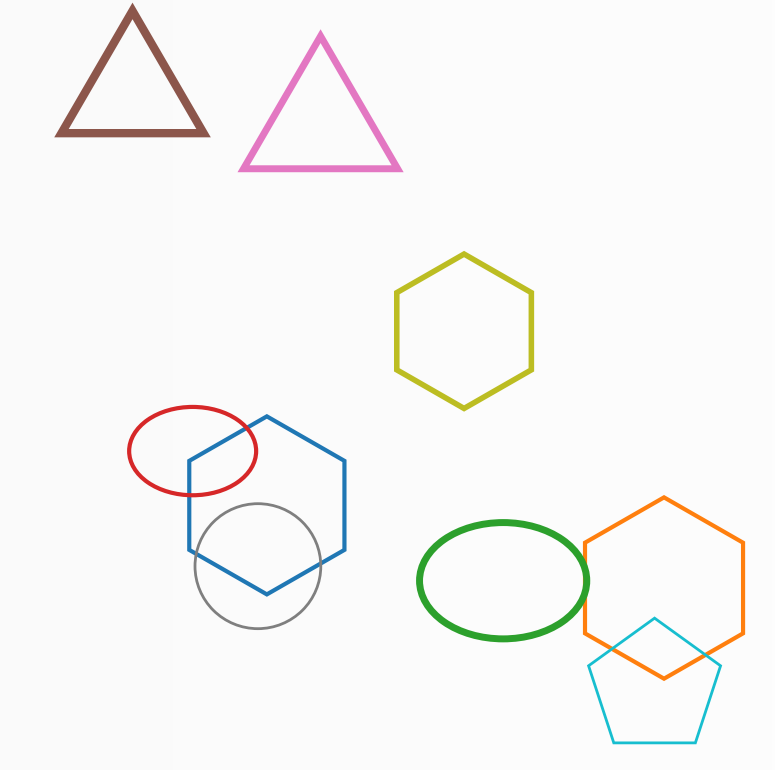[{"shape": "hexagon", "thickness": 1.5, "radius": 0.58, "center": [0.344, 0.344]}, {"shape": "hexagon", "thickness": 1.5, "radius": 0.59, "center": [0.857, 0.236]}, {"shape": "oval", "thickness": 2.5, "radius": 0.54, "center": [0.649, 0.246]}, {"shape": "oval", "thickness": 1.5, "radius": 0.41, "center": [0.249, 0.414]}, {"shape": "triangle", "thickness": 3, "radius": 0.53, "center": [0.171, 0.88]}, {"shape": "triangle", "thickness": 2.5, "radius": 0.57, "center": [0.414, 0.838]}, {"shape": "circle", "thickness": 1, "radius": 0.41, "center": [0.333, 0.265]}, {"shape": "hexagon", "thickness": 2, "radius": 0.5, "center": [0.599, 0.57]}, {"shape": "pentagon", "thickness": 1, "radius": 0.45, "center": [0.845, 0.108]}]